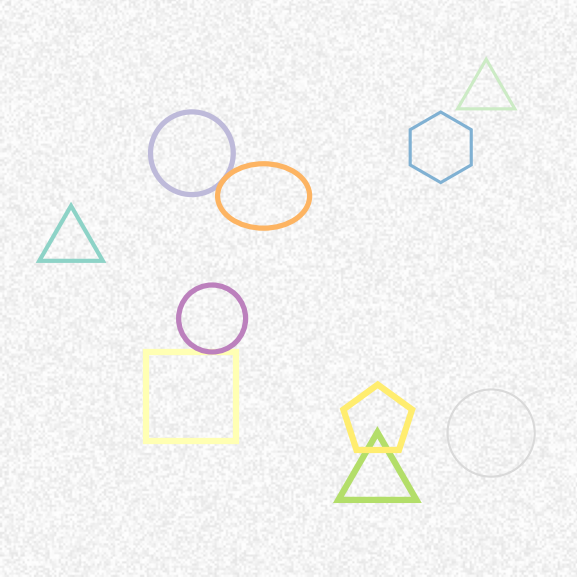[{"shape": "triangle", "thickness": 2, "radius": 0.32, "center": [0.123, 0.579]}, {"shape": "square", "thickness": 3, "radius": 0.39, "center": [0.331, 0.313]}, {"shape": "circle", "thickness": 2.5, "radius": 0.36, "center": [0.332, 0.734]}, {"shape": "hexagon", "thickness": 1.5, "radius": 0.31, "center": [0.763, 0.744]}, {"shape": "oval", "thickness": 2.5, "radius": 0.4, "center": [0.456, 0.66]}, {"shape": "triangle", "thickness": 3, "radius": 0.39, "center": [0.653, 0.173]}, {"shape": "circle", "thickness": 1, "radius": 0.38, "center": [0.85, 0.249]}, {"shape": "circle", "thickness": 2.5, "radius": 0.29, "center": [0.367, 0.448]}, {"shape": "triangle", "thickness": 1.5, "radius": 0.29, "center": [0.842, 0.839]}, {"shape": "pentagon", "thickness": 3, "radius": 0.31, "center": [0.654, 0.271]}]